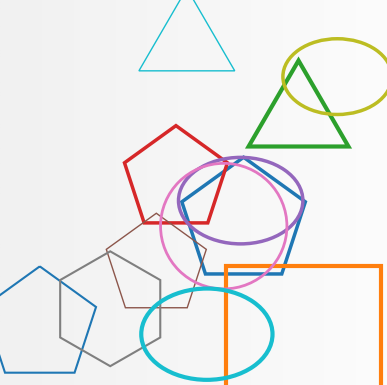[{"shape": "pentagon", "thickness": 1.5, "radius": 0.76, "center": [0.103, 0.155]}, {"shape": "pentagon", "thickness": 2.5, "radius": 0.84, "center": [0.629, 0.424]}, {"shape": "square", "thickness": 3, "radius": 0.99, "center": [0.783, 0.109]}, {"shape": "triangle", "thickness": 3, "radius": 0.74, "center": [0.77, 0.694]}, {"shape": "pentagon", "thickness": 2.5, "radius": 0.7, "center": [0.454, 0.534]}, {"shape": "oval", "thickness": 2.5, "radius": 0.8, "center": [0.621, 0.479]}, {"shape": "pentagon", "thickness": 1, "radius": 0.68, "center": [0.403, 0.31]}, {"shape": "circle", "thickness": 2, "radius": 0.82, "center": [0.577, 0.413]}, {"shape": "hexagon", "thickness": 1.5, "radius": 0.75, "center": [0.284, 0.198]}, {"shape": "oval", "thickness": 2.5, "radius": 0.7, "center": [0.871, 0.801]}, {"shape": "triangle", "thickness": 1, "radius": 0.71, "center": [0.482, 0.887]}, {"shape": "oval", "thickness": 3, "radius": 0.85, "center": [0.534, 0.132]}]